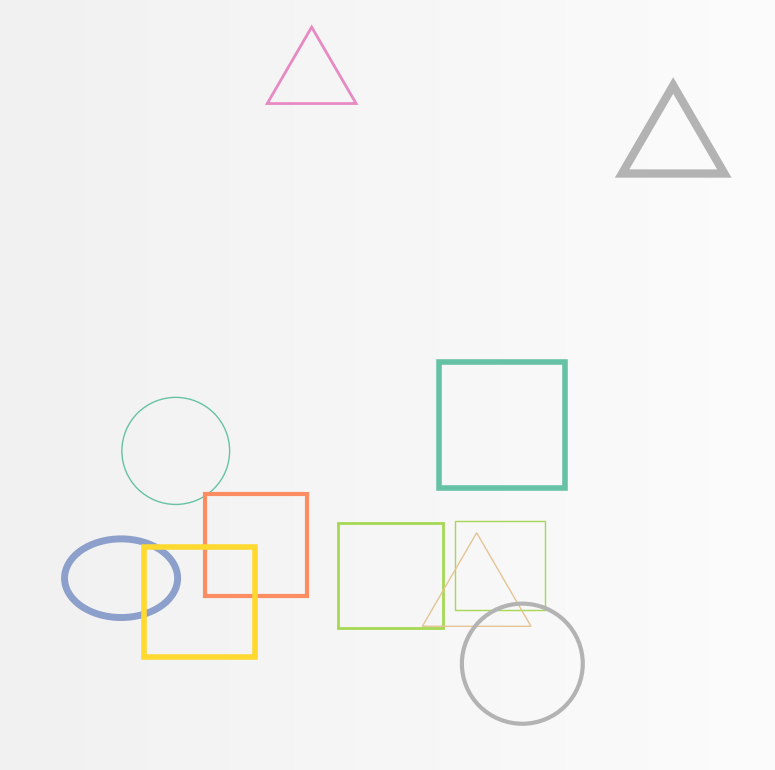[{"shape": "circle", "thickness": 0.5, "radius": 0.35, "center": [0.227, 0.414]}, {"shape": "square", "thickness": 2, "radius": 0.41, "center": [0.648, 0.448]}, {"shape": "square", "thickness": 1.5, "radius": 0.33, "center": [0.33, 0.292]}, {"shape": "oval", "thickness": 2.5, "radius": 0.36, "center": [0.156, 0.249]}, {"shape": "triangle", "thickness": 1, "radius": 0.33, "center": [0.402, 0.899]}, {"shape": "square", "thickness": 0.5, "radius": 0.29, "center": [0.645, 0.265]}, {"shape": "square", "thickness": 1, "radius": 0.34, "center": [0.504, 0.252]}, {"shape": "square", "thickness": 2, "radius": 0.36, "center": [0.257, 0.218]}, {"shape": "triangle", "thickness": 0.5, "radius": 0.4, "center": [0.615, 0.227]}, {"shape": "circle", "thickness": 1.5, "radius": 0.39, "center": [0.674, 0.138]}, {"shape": "triangle", "thickness": 3, "radius": 0.38, "center": [0.869, 0.813]}]